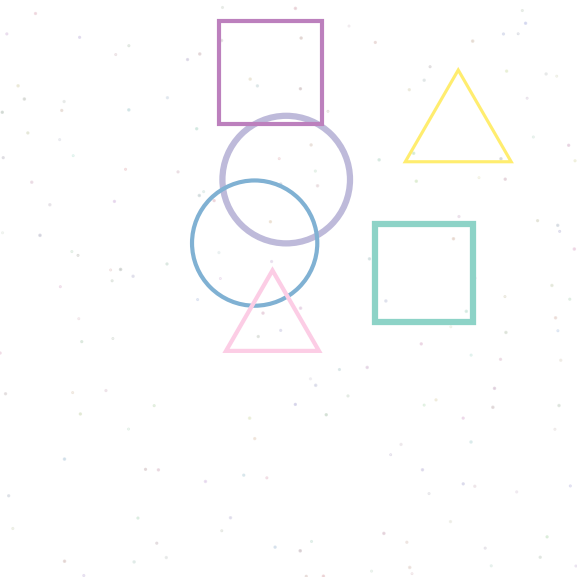[{"shape": "square", "thickness": 3, "radius": 0.42, "center": [0.734, 0.526]}, {"shape": "circle", "thickness": 3, "radius": 0.55, "center": [0.496, 0.688]}, {"shape": "circle", "thickness": 2, "radius": 0.54, "center": [0.441, 0.578]}, {"shape": "triangle", "thickness": 2, "radius": 0.46, "center": [0.472, 0.438]}, {"shape": "square", "thickness": 2, "radius": 0.45, "center": [0.468, 0.874]}, {"shape": "triangle", "thickness": 1.5, "radius": 0.53, "center": [0.793, 0.772]}]